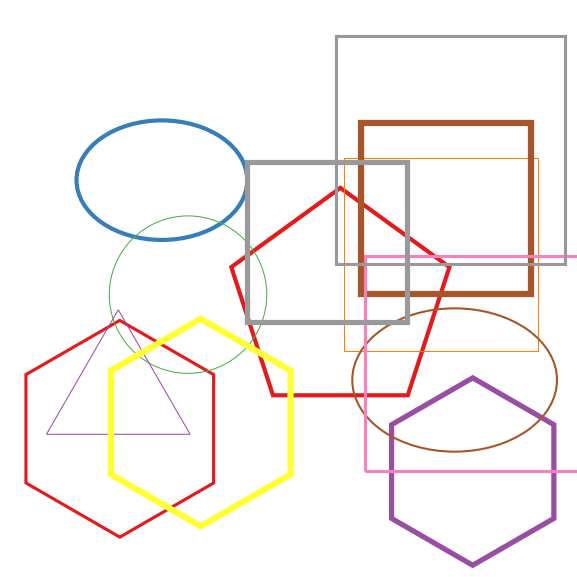[{"shape": "hexagon", "thickness": 1.5, "radius": 0.94, "center": [0.207, 0.257]}, {"shape": "pentagon", "thickness": 2, "radius": 0.99, "center": [0.589, 0.475]}, {"shape": "oval", "thickness": 2, "radius": 0.74, "center": [0.28, 0.687]}, {"shape": "circle", "thickness": 0.5, "radius": 0.68, "center": [0.326, 0.489]}, {"shape": "hexagon", "thickness": 2.5, "radius": 0.81, "center": [0.819, 0.183]}, {"shape": "triangle", "thickness": 0.5, "radius": 0.72, "center": [0.205, 0.319]}, {"shape": "square", "thickness": 0.5, "radius": 0.84, "center": [0.764, 0.558]}, {"shape": "hexagon", "thickness": 3, "radius": 0.9, "center": [0.348, 0.267]}, {"shape": "oval", "thickness": 1, "radius": 0.89, "center": [0.787, 0.341]}, {"shape": "square", "thickness": 3, "radius": 0.74, "center": [0.772, 0.638]}, {"shape": "square", "thickness": 1.5, "radius": 0.93, "center": [0.819, 0.37]}, {"shape": "square", "thickness": 1.5, "radius": 0.99, "center": [0.78, 0.739]}, {"shape": "square", "thickness": 2.5, "radius": 0.69, "center": [0.566, 0.58]}]